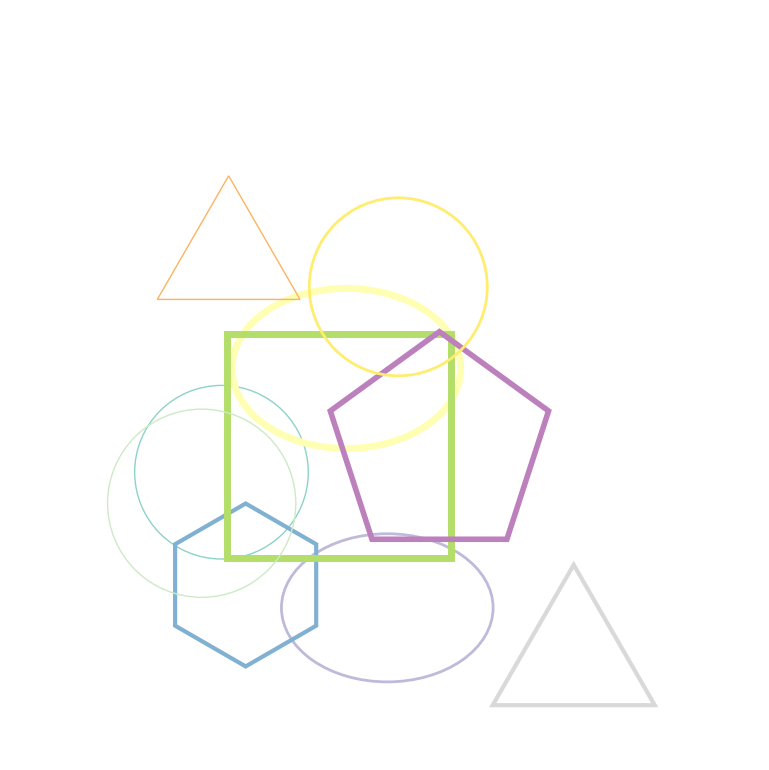[{"shape": "circle", "thickness": 0.5, "radius": 0.56, "center": [0.288, 0.387]}, {"shape": "oval", "thickness": 2.5, "radius": 0.74, "center": [0.45, 0.522]}, {"shape": "oval", "thickness": 1, "radius": 0.69, "center": [0.503, 0.211]}, {"shape": "hexagon", "thickness": 1.5, "radius": 0.53, "center": [0.319, 0.24]}, {"shape": "triangle", "thickness": 0.5, "radius": 0.53, "center": [0.297, 0.665]}, {"shape": "square", "thickness": 2.5, "radius": 0.73, "center": [0.44, 0.421]}, {"shape": "triangle", "thickness": 1.5, "radius": 0.61, "center": [0.745, 0.145]}, {"shape": "pentagon", "thickness": 2, "radius": 0.75, "center": [0.571, 0.42]}, {"shape": "circle", "thickness": 0.5, "radius": 0.61, "center": [0.262, 0.346]}, {"shape": "circle", "thickness": 1, "radius": 0.58, "center": [0.517, 0.627]}]